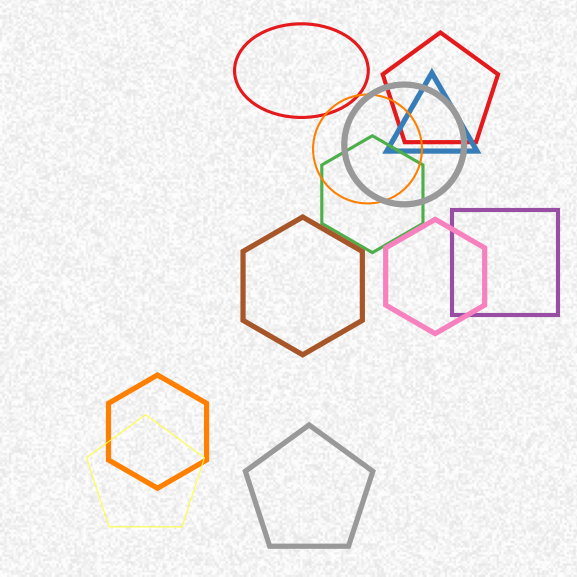[{"shape": "pentagon", "thickness": 2, "radius": 0.52, "center": [0.763, 0.838]}, {"shape": "oval", "thickness": 1.5, "radius": 0.58, "center": [0.522, 0.877]}, {"shape": "triangle", "thickness": 2.5, "radius": 0.45, "center": [0.748, 0.783]}, {"shape": "hexagon", "thickness": 1.5, "radius": 0.51, "center": [0.645, 0.663]}, {"shape": "square", "thickness": 2, "radius": 0.46, "center": [0.874, 0.545]}, {"shape": "hexagon", "thickness": 2.5, "radius": 0.49, "center": [0.273, 0.252]}, {"shape": "circle", "thickness": 1, "radius": 0.47, "center": [0.636, 0.741]}, {"shape": "pentagon", "thickness": 0.5, "radius": 0.54, "center": [0.252, 0.174]}, {"shape": "hexagon", "thickness": 2.5, "radius": 0.6, "center": [0.524, 0.504]}, {"shape": "hexagon", "thickness": 2.5, "radius": 0.49, "center": [0.754, 0.52]}, {"shape": "pentagon", "thickness": 2.5, "radius": 0.58, "center": [0.535, 0.147]}, {"shape": "circle", "thickness": 3, "radius": 0.52, "center": [0.7, 0.749]}]